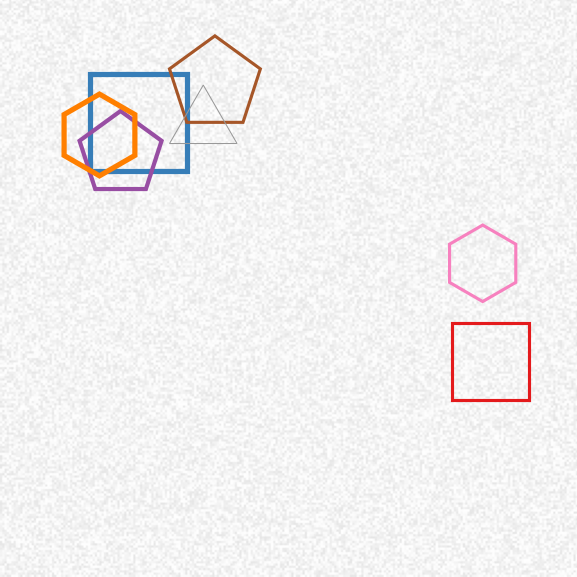[{"shape": "square", "thickness": 1.5, "radius": 0.33, "center": [0.85, 0.373]}, {"shape": "square", "thickness": 2.5, "radius": 0.42, "center": [0.24, 0.787]}, {"shape": "pentagon", "thickness": 2, "radius": 0.37, "center": [0.209, 0.732]}, {"shape": "hexagon", "thickness": 2.5, "radius": 0.35, "center": [0.172, 0.765]}, {"shape": "pentagon", "thickness": 1.5, "radius": 0.41, "center": [0.372, 0.854]}, {"shape": "hexagon", "thickness": 1.5, "radius": 0.33, "center": [0.836, 0.543]}, {"shape": "triangle", "thickness": 0.5, "radius": 0.34, "center": [0.352, 0.784]}]